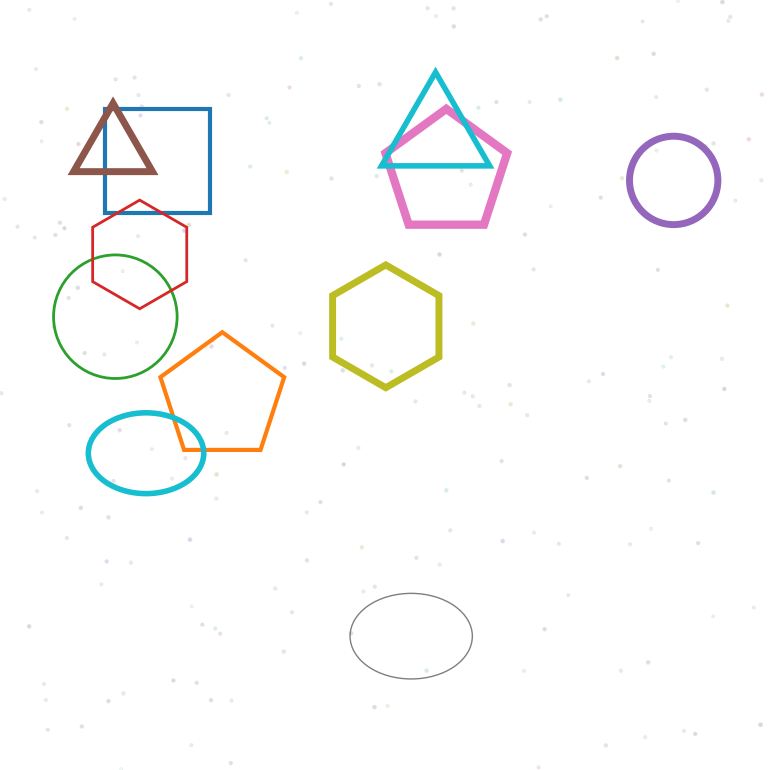[{"shape": "square", "thickness": 1.5, "radius": 0.34, "center": [0.204, 0.791]}, {"shape": "pentagon", "thickness": 1.5, "radius": 0.42, "center": [0.289, 0.484]}, {"shape": "circle", "thickness": 1, "radius": 0.4, "center": [0.15, 0.589]}, {"shape": "hexagon", "thickness": 1, "radius": 0.35, "center": [0.181, 0.67]}, {"shape": "circle", "thickness": 2.5, "radius": 0.29, "center": [0.875, 0.766]}, {"shape": "triangle", "thickness": 2.5, "radius": 0.3, "center": [0.147, 0.807]}, {"shape": "pentagon", "thickness": 3, "radius": 0.42, "center": [0.58, 0.775]}, {"shape": "oval", "thickness": 0.5, "radius": 0.4, "center": [0.534, 0.174]}, {"shape": "hexagon", "thickness": 2.5, "radius": 0.4, "center": [0.501, 0.576]}, {"shape": "oval", "thickness": 2, "radius": 0.37, "center": [0.19, 0.411]}, {"shape": "triangle", "thickness": 2, "radius": 0.41, "center": [0.566, 0.825]}]